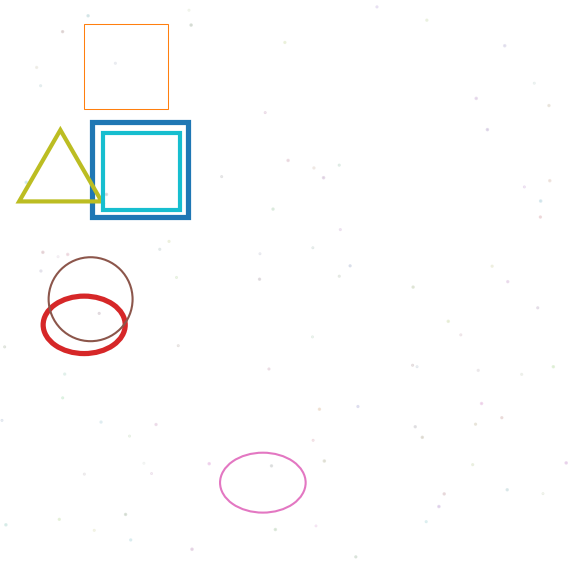[{"shape": "square", "thickness": 2.5, "radius": 0.41, "center": [0.243, 0.705]}, {"shape": "square", "thickness": 0.5, "radius": 0.36, "center": [0.218, 0.884]}, {"shape": "oval", "thickness": 2.5, "radius": 0.36, "center": [0.146, 0.437]}, {"shape": "circle", "thickness": 1, "radius": 0.36, "center": [0.157, 0.481]}, {"shape": "oval", "thickness": 1, "radius": 0.37, "center": [0.455, 0.163]}, {"shape": "triangle", "thickness": 2, "radius": 0.41, "center": [0.105, 0.692]}, {"shape": "square", "thickness": 2, "radius": 0.33, "center": [0.246, 0.702]}]